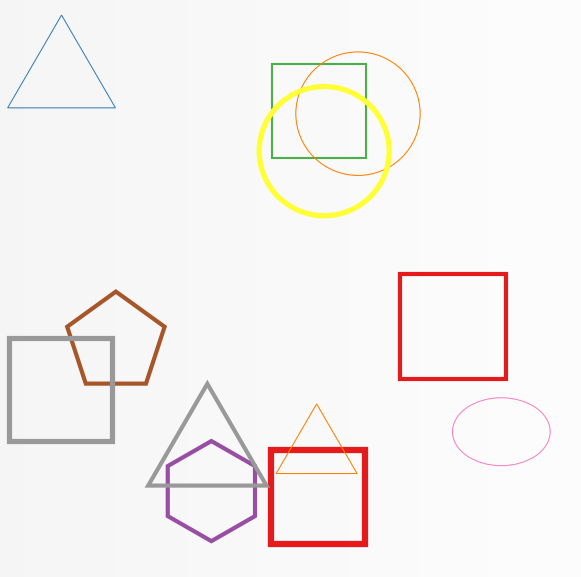[{"shape": "square", "thickness": 3, "radius": 0.4, "center": [0.547, 0.139]}, {"shape": "square", "thickness": 2, "radius": 0.45, "center": [0.779, 0.433]}, {"shape": "triangle", "thickness": 0.5, "radius": 0.54, "center": [0.106, 0.866]}, {"shape": "square", "thickness": 1, "radius": 0.41, "center": [0.549, 0.806]}, {"shape": "hexagon", "thickness": 2, "radius": 0.43, "center": [0.364, 0.149]}, {"shape": "circle", "thickness": 0.5, "radius": 0.53, "center": [0.616, 0.802]}, {"shape": "triangle", "thickness": 0.5, "radius": 0.4, "center": [0.545, 0.219]}, {"shape": "circle", "thickness": 2.5, "radius": 0.56, "center": [0.558, 0.737]}, {"shape": "pentagon", "thickness": 2, "radius": 0.44, "center": [0.199, 0.406]}, {"shape": "oval", "thickness": 0.5, "radius": 0.42, "center": [0.863, 0.252]}, {"shape": "triangle", "thickness": 2, "radius": 0.59, "center": [0.357, 0.217]}, {"shape": "square", "thickness": 2.5, "radius": 0.45, "center": [0.104, 0.325]}]